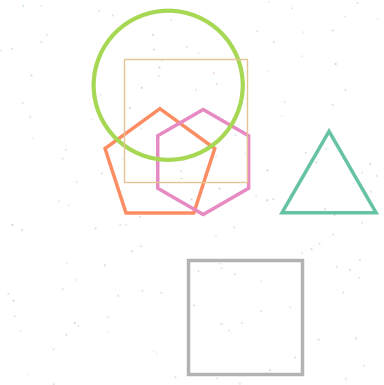[{"shape": "triangle", "thickness": 2.5, "radius": 0.71, "center": [0.855, 0.518]}, {"shape": "pentagon", "thickness": 2.5, "radius": 0.75, "center": [0.415, 0.568]}, {"shape": "hexagon", "thickness": 2.5, "radius": 0.68, "center": [0.528, 0.579]}, {"shape": "circle", "thickness": 3, "radius": 0.97, "center": [0.437, 0.778]}, {"shape": "square", "thickness": 1, "radius": 0.8, "center": [0.481, 0.687]}, {"shape": "square", "thickness": 2.5, "radius": 0.74, "center": [0.637, 0.176]}]